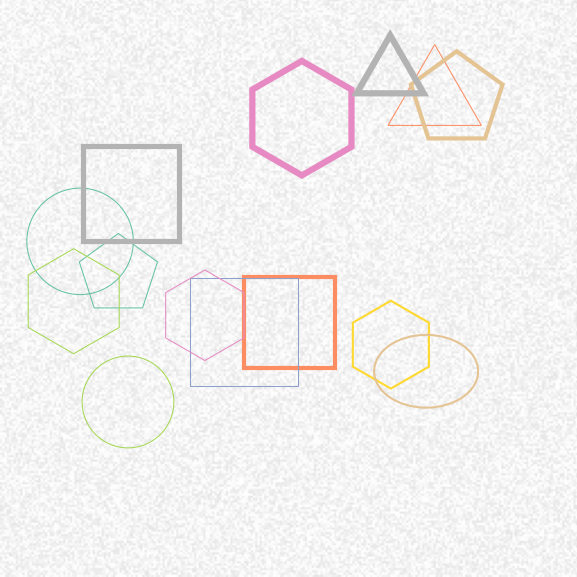[{"shape": "pentagon", "thickness": 0.5, "radius": 0.36, "center": [0.205, 0.524]}, {"shape": "circle", "thickness": 0.5, "radius": 0.46, "center": [0.139, 0.581]}, {"shape": "square", "thickness": 2, "radius": 0.39, "center": [0.501, 0.441]}, {"shape": "triangle", "thickness": 0.5, "radius": 0.47, "center": [0.753, 0.829]}, {"shape": "square", "thickness": 0.5, "radius": 0.47, "center": [0.423, 0.424]}, {"shape": "hexagon", "thickness": 3, "radius": 0.5, "center": [0.523, 0.795]}, {"shape": "hexagon", "thickness": 0.5, "radius": 0.39, "center": [0.355, 0.453]}, {"shape": "hexagon", "thickness": 0.5, "radius": 0.45, "center": [0.128, 0.478]}, {"shape": "circle", "thickness": 0.5, "radius": 0.4, "center": [0.222, 0.303]}, {"shape": "hexagon", "thickness": 1, "radius": 0.38, "center": [0.677, 0.402]}, {"shape": "pentagon", "thickness": 2, "radius": 0.42, "center": [0.791, 0.827]}, {"shape": "oval", "thickness": 1, "radius": 0.45, "center": [0.738, 0.356]}, {"shape": "square", "thickness": 2.5, "radius": 0.41, "center": [0.227, 0.664]}, {"shape": "triangle", "thickness": 3, "radius": 0.33, "center": [0.676, 0.871]}]